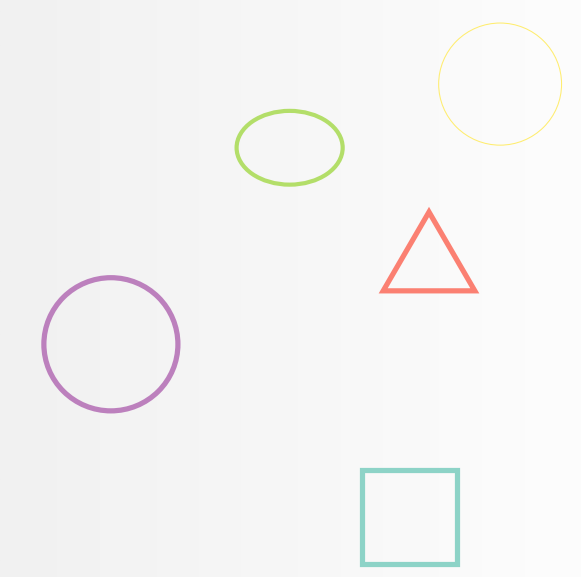[{"shape": "square", "thickness": 2.5, "radius": 0.4, "center": [0.705, 0.104]}, {"shape": "triangle", "thickness": 2.5, "radius": 0.46, "center": [0.738, 0.541]}, {"shape": "oval", "thickness": 2, "radius": 0.46, "center": [0.498, 0.743]}, {"shape": "circle", "thickness": 2.5, "radius": 0.58, "center": [0.191, 0.403]}, {"shape": "circle", "thickness": 0.5, "radius": 0.53, "center": [0.86, 0.854]}]